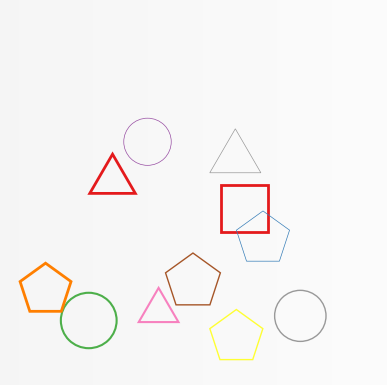[{"shape": "triangle", "thickness": 2, "radius": 0.34, "center": [0.29, 0.532]}, {"shape": "square", "thickness": 2, "radius": 0.3, "center": [0.632, 0.458]}, {"shape": "pentagon", "thickness": 0.5, "radius": 0.36, "center": [0.679, 0.38]}, {"shape": "circle", "thickness": 1.5, "radius": 0.36, "center": [0.229, 0.168]}, {"shape": "circle", "thickness": 0.5, "radius": 0.31, "center": [0.381, 0.632]}, {"shape": "pentagon", "thickness": 2, "radius": 0.35, "center": [0.118, 0.247]}, {"shape": "pentagon", "thickness": 1, "radius": 0.36, "center": [0.61, 0.124]}, {"shape": "pentagon", "thickness": 1, "radius": 0.37, "center": [0.498, 0.268]}, {"shape": "triangle", "thickness": 1.5, "radius": 0.3, "center": [0.409, 0.193]}, {"shape": "triangle", "thickness": 0.5, "radius": 0.38, "center": [0.607, 0.589]}, {"shape": "circle", "thickness": 1, "radius": 0.33, "center": [0.775, 0.18]}]